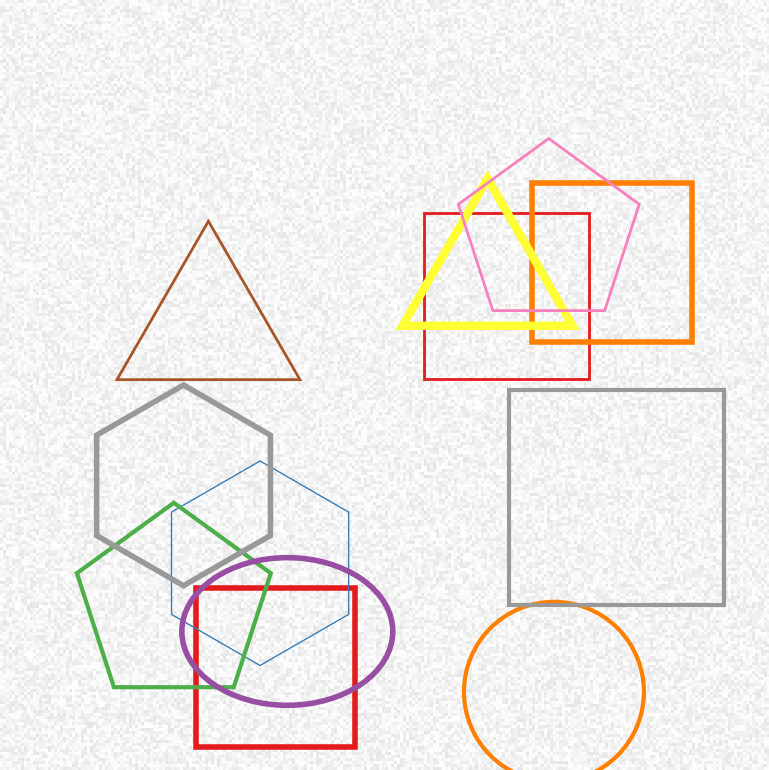[{"shape": "square", "thickness": 1, "radius": 0.54, "center": [0.658, 0.616]}, {"shape": "square", "thickness": 2, "radius": 0.52, "center": [0.357, 0.133]}, {"shape": "hexagon", "thickness": 0.5, "radius": 0.66, "center": [0.338, 0.269]}, {"shape": "pentagon", "thickness": 1.5, "radius": 0.66, "center": [0.226, 0.215]}, {"shape": "oval", "thickness": 2, "radius": 0.68, "center": [0.373, 0.18]}, {"shape": "square", "thickness": 2, "radius": 0.52, "center": [0.795, 0.659]}, {"shape": "circle", "thickness": 1.5, "radius": 0.58, "center": [0.719, 0.102]}, {"shape": "triangle", "thickness": 3, "radius": 0.64, "center": [0.633, 0.641]}, {"shape": "triangle", "thickness": 1, "radius": 0.69, "center": [0.271, 0.576]}, {"shape": "pentagon", "thickness": 1, "radius": 0.62, "center": [0.713, 0.697]}, {"shape": "hexagon", "thickness": 2, "radius": 0.65, "center": [0.238, 0.37]}, {"shape": "square", "thickness": 1.5, "radius": 0.7, "center": [0.8, 0.353]}]